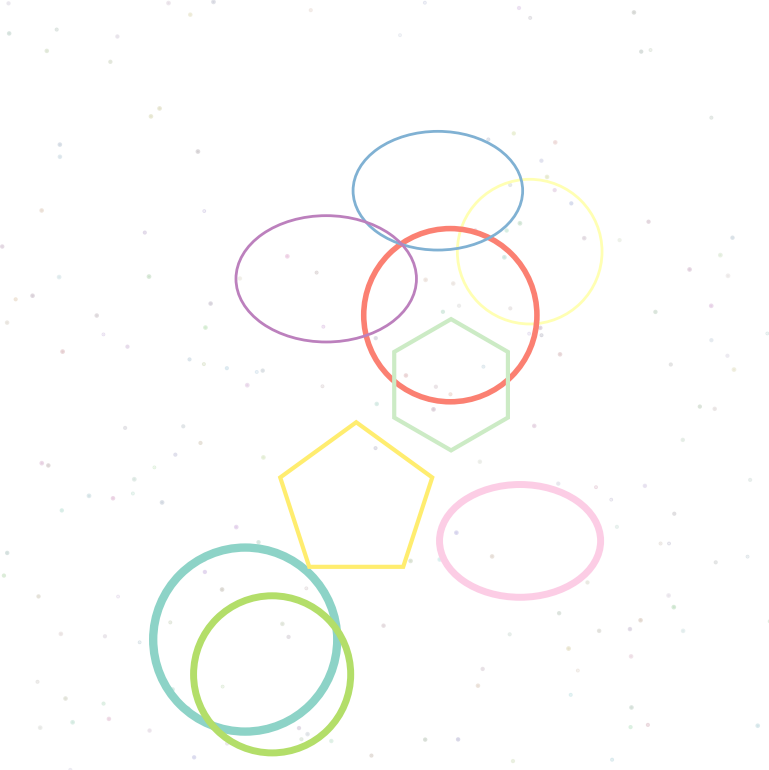[{"shape": "circle", "thickness": 3, "radius": 0.6, "center": [0.318, 0.169]}, {"shape": "circle", "thickness": 1, "radius": 0.47, "center": [0.688, 0.673]}, {"shape": "circle", "thickness": 2, "radius": 0.56, "center": [0.585, 0.591]}, {"shape": "oval", "thickness": 1, "radius": 0.55, "center": [0.569, 0.752]}, {"shape": "circle", "thickness": 2.5, "radius": 0.51, "center": [0.353, 0.124]}, {"shape": "oval", "thickness": 2.5, "radius": 0.52, "center": [0.675, 0.298]}, {"shape": "oval", "thickness": 1, "radius": 0.59, "center": [0.424, 0.638]}, {"shape": "hexagon", "thickness": 1.5, "radius": 0.43, "center": [0.586, 0.5]}, {"shape": "pentagon", "thickness": 1.5, "radius": 0.52, "center": [0.463, 0.348]}]